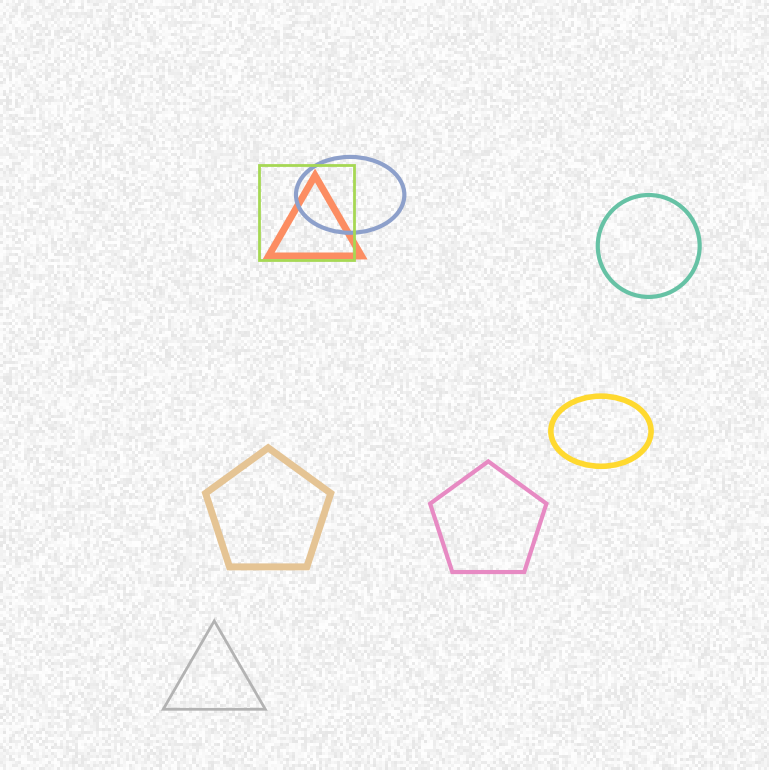[{"shape": "circle", "thickness": 1.5, "radius": 0.33, "center": [0.842, 0.681]}, {"shape": "triangle", "thickness": 2.5, "radius": 0.35, "center": [0.409, 0.702]}, {"shape": "oval", "thickness": 1.5, "radius": 0.35, "center": [0.455, 0.747]}, {"shape": "pentagon", "thickness": 1.5, "radius": 0.4, "center": [0.634, 0.321]}, {"shape": "square", "thickness": 1, "radius": 0.31, "center": [0.398, 0.724]}, {"shape": "oval", "thickness": 2, "radius": 0.33, "center": [0.78, 0.44]}, {"shape": "pentagon", "thickness": 2.5, "radius": 0.43, "center": [0.348, 0.333]}, {"shape": "triangle", "thickness": 1, "radius": 0.38, "center": [0.278, 0.117]}]